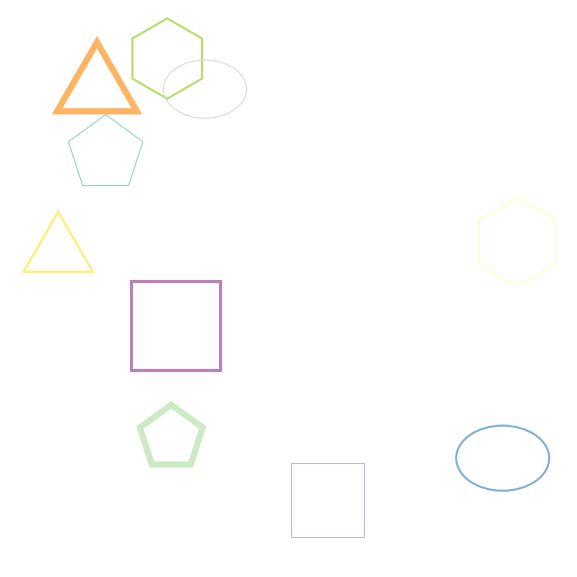[{"shape": "pentagon", "thickness": 0.5, "radius": 0.34, "center": [0.183, 0.733]}, {"shape": "hexagon", "thickness": 0.5, "radius": 0.38, "center": [0.896, 0.58]}, {"shape": "square", "thickness": 0.5, "radius": 0.32, "center": [0.567, 0.134]}, {"shape": "oval", "thickness": 1, "radius": 0.4, "center": [0.87, 0.206]}, {"shape": "triangle", "thickness": 3, "radius": 0.4, "center": [0.168, 0.846]}, {"shape": "hexagon", "thickness": 1, "radius": 0.35, "center": [0.29, 0.898]}, {"shape": "oval", "thickness": 0.5, "radius": 0.36, "center": [0.355, 0.845]}, {"shape": "square", "thickness": 1.5, "radius": 0.38, "center": [0.304, 0.436]}, {"shape": "pentagon", "thickness": 3, "radius": 0.29, "center": [0.297, 0.241]}, {"shape": "triangle", "thickness": 1, "radius": 0.35, "center": [0.101, 0.563]}]